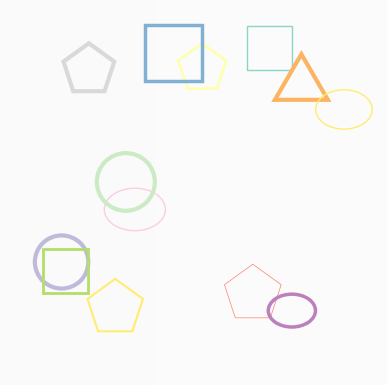[{"shape": "square", "thickness": 1, "radius": 0.29, "center": [0.696, 0.876]}, {"shape": "pentagon", "thickness": 2, "radius": 0.32, "center": [0.522, 0.822]}, {"shape": "circle", "thickness": 3, "radius": 0.34, "center": [0.159, 0.32]}, {"shape": "pentagon", "thickness": 0.5, "radius": 0.38, "center": [0.652, 0.237]}, {"shape": "square", "thickness": 2.5, "radius": 0.36, "center": [0.448, 0.862]}, {"shape": "triangle", "thickness": 3, "radius": 0.39, "center": [0.778, 0.78]}, {"shape": "square", "thickness": 2, "radius": 0.29, "center": [0.169, 0.296]}, {"shape": "oval", "thickness": 1, "radius": 0.39, "center": [0.348, 0.456]}, {"shape": "pentagon", "thickness": 3, "radius": 0.34, "center": [0.229, 0.819]}, {"shape": "oval", "thickness": 2.5, "radius": 0.3, "center": [0.753, 0.193]}, {"shape": "circle", "thickness": 3, "radius": 0.37, "center": [0.325, 0.527]}, {"shape": "pentagon", "thickness": 1.5, "radius": 0.38, "center": [0.297, 0.2]}, {"shape": "oval", "thickness": 1, "radius": 0.36, "center": [0.888, 0.716]}]